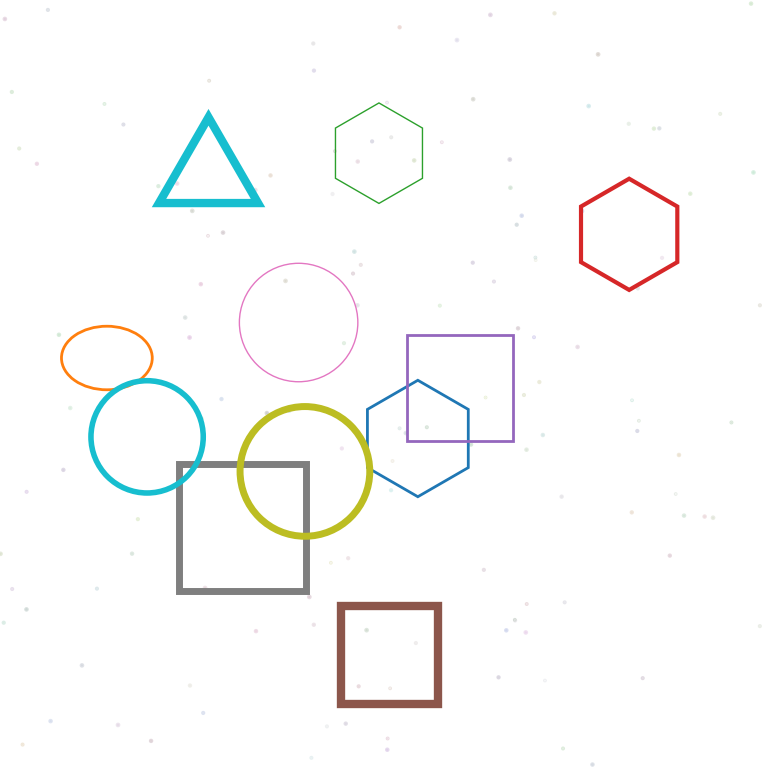[{"shape": "hexagon", "thickness": 1, "radius": 0.38, "center": [0.543, 0.431]}, {"shape": "oval", "thickness": 1, "radius": 0.29, "center": [0.139, 0.535]}, {"shape": "hexagon", "thickness": 0.5, "radius": 0.33, "center": [0.492, 0.801]}, {"shape": "hexagon", "thickness": 1.5, "radius": 0.36, "center": [0.817, 0.696]}, {"shape": "square", "thickness": 1, "radius": 0.34, "center": [0.597, 0.496]}, {"shape": "square", "thickness": 3, "radius": 0.32, "center": [0.506, 0.149]}, {"shape": "circle", "thickness": 0.5, "radius": 0.38, "center": [0.388, 0.581]}, {"shape": "square", "thickness": 2.5, "radius": 0.41, "center": [0.315, 0.315]}, {"shape": "circle", "thickness": 2.5, "radius": 0.42, "center": [0.396, 0.388]}, {"shape": "circle", "thickness": 2, "radius": 0.36, "center": [0.191, 0.433]}, {"shape": "triangle", "thickness": 3, "radius": 0.37, "center": [0.271, 0.773]}]